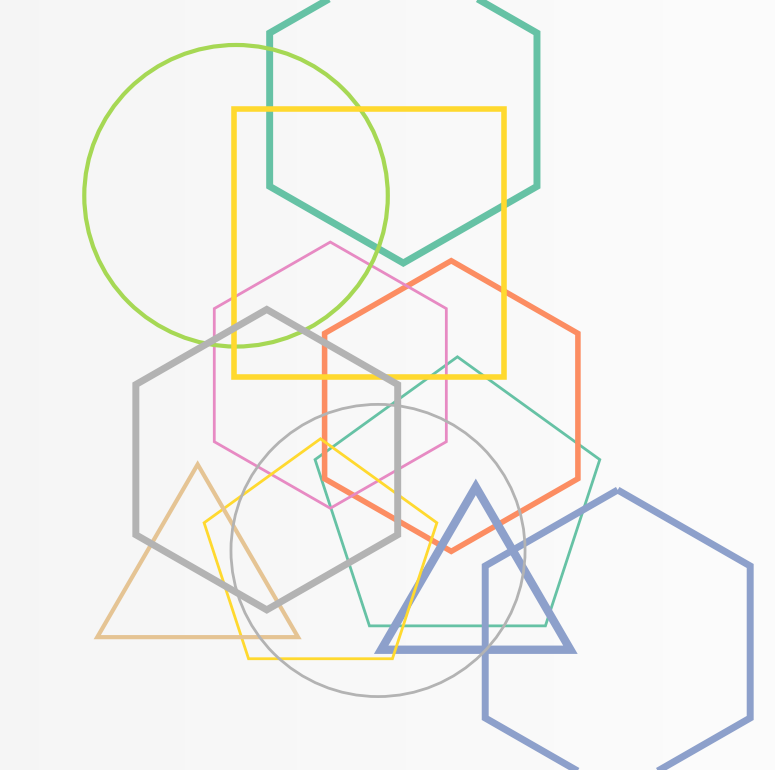[{"shape": "pentagon", "thickness": 1, "radius": 0.97, "center": [0.59, 0.343]}, {"shape": "hexagon", "thickness": 2.5, "radius": 1.0, "center": [0.52, 0.858]}, {"shape": "hexagon", "thickness": 2, "radius": 0.94, "center": [0.582, 0.473]}, {"shape": "triangle", "thickness": 3, "radius": 0.7, "center": [0.614, 0.227]}, {"shape": "hexagon", "thickness": 2.5, "radius": 0.99, "center": [0.797, 0.166]}, {"shape": "hexagon", "thickness": 1, "radius": 0.86, "center": [0.426, 0.513]}, {"shape": "circle", "thickness": 1.5, "radius": 0.98, "center": [0.305, 0.746]}, {"shape": "square", "thickness": 2, "radius": 0.87, "center": [0.476, 0.684]}, {"shape": "pentagon", "thickness": 1, "radius": 0.79, "center": [0.414, 0.272]}, {"shape": "triangle", "thickness": 1.5, "radius": 0.75, "center": [0.255, 0.247]}, {"shape": "hexagon", "thickness": 2.5, "radius": 0.98, "center": [0.344, 0.403]}, {"shape": "circle", "thickness": 1, "radius": 0.95, "center": [0.488, 0.285]}]